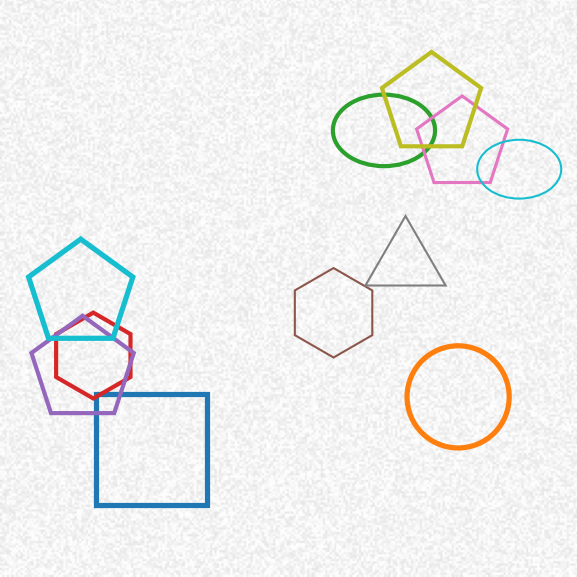[{"shape": "square", "thickness": 2.5, "radius": 0.48, "center": [0.262, 0.221]}, {"shape": "circle", "thickness": 2.5, "radius": 0.44, "center": [0.793, 0.312]}, {"shape": "oval", "thickness": 2, "radius": 0.44, "center": [0.665, 0.773]}, {"shape": "hexagon", "thickness": 2, "radius": 0.37, "center": [0.162, 0.383]}, {"shape": "pentagon", "thickness": 2, "radius": 0.47, "center": [0.143, 0.359]}, {"shape": "hexagon", "thickness": 1, "radius": 0.39, "center": [0.578, 0.458]}, {"shape": "pentagon", "thickness": 1.5, "radius": 0.41, "center": [0.8, 0.75]}, {"shape": "triangle", "thickness": 1, "radius": 0.4, "center": [0.702, 0.545]}, {"shape": "pentagon", "thickness": 2, "radius": 0.45, "center": [0.747, 0.819]}, {"shape": "oval", "thickness": 1, "radius": 0.36, "center": [0.899, 0.706]}, {"shape": "pentagon", "thickness": 2.5, "radius": 0.47, "center": [0.14, 0.49]}]